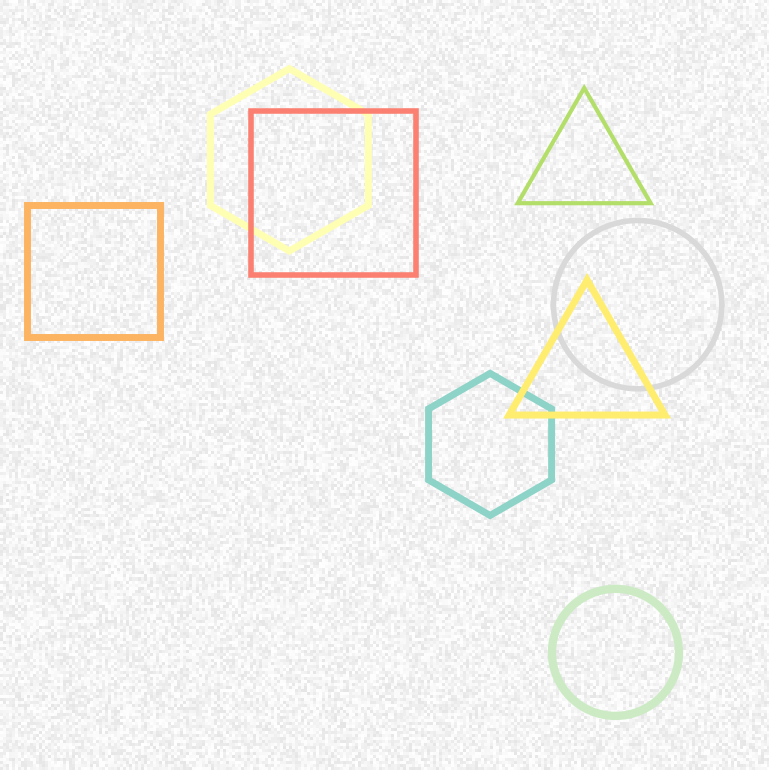[{"shape": "hexagon", "thickness": 2.5, "radius": 0.46, "center": [0.636, 0.423]}, {"shape": "hexagon", "thickness": 2.5, "radius": 0.59, "center": [0.376, 0.792]}, {"shape": "square", "thickness": 2, "radius": 0.53, "center": [0.433, 0.749]}, {"shape": "square", "thickness": 2.5, "radius": 0.43, "center": [0.122, 0.648]}, {"shape": "triangle", "thickness": 1.5, "radius": 0.5, "center": [0.759, 0.786]}, {"shape": "circle", "thickness": 2, "radius": 0.55, "center": [0.828, 0.604]}, {"shape": "circle", "thickness": 3, "radius": 0.41, "center": [0.799, 0.153]}, {"shape": "triangle", "thickness": 2.5, "radius": 0.58, "center": [0.762, 0.519]}]